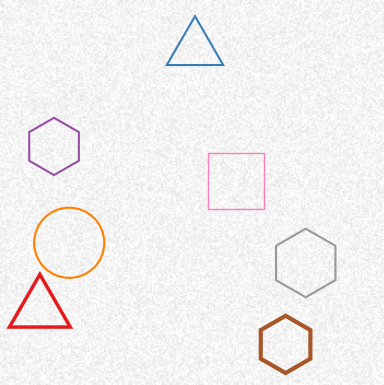[{"shape": "triangle", "thickness": 2.5, "radius": 0.46, "center": [0.104, 0.196]}, {"shape": "triangle", "thickness": 1.5, "radius": 0.42, "center": [0.506, 0.873]}, {"shape": "hexagon", "thickness": 1.5, "radius": 0.37, "center": [0.14, 0.62]}, {"shape": "circle", "thickness": 1.5, "radius": 0.46, "center": [0.18, 0.369]}, {"shape": "hexagon", "thickness": 3, "radius": 0.37, "center": [0.742, 0.105]}, {"shape": "square", "thickness": 1, "radius": 0.36, "center": [0.613, 0.53]}, {"shape": "hexagon", "thickness": 1.5, "radius": 0.45, "center": [0.794, 0.317]}]